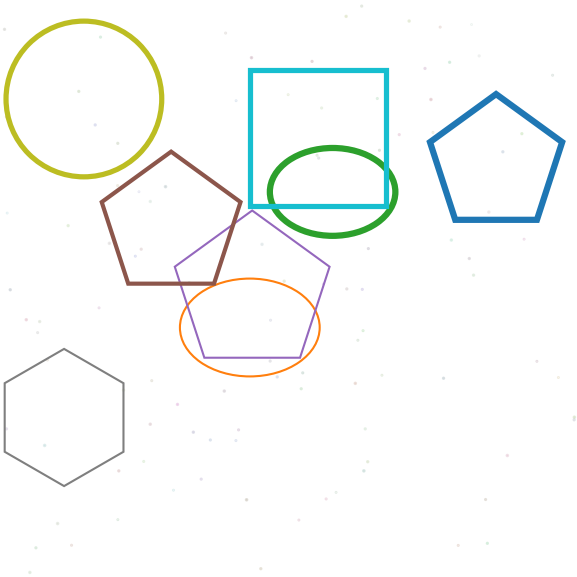[{"shape": "pentagon", "thickness": 3, "radius": 0.6, "center": [0.859, 0.716]}, {"shape": "oval", "thickness": 1, "radius": 0.61, "center": [0.433, 0.432]}, {"shape": "oval", "thickness": 3, "radius": 0.54, "center": [0.576, 0.667]}, {"shape": "pentagon", "thickness": 1, "radius": 0.7, "center": [0.437, 0.494]}, {"shape": "pentagon", "thickness": 2, "radius": 0.63, "center": [0.296, 0.61]}, {"shape": "hexagon", "thickness": 1, "radius": 0.59, "center": [0.111, 0.276]}, {"shape": "circle", "thickness": 2.5, "radius": 0.67, "center": [0.145, 0.828]}, {"shape": "square", "thickness": 2.5, "radius": 0.59, "center": [0.55, 0.76]}]